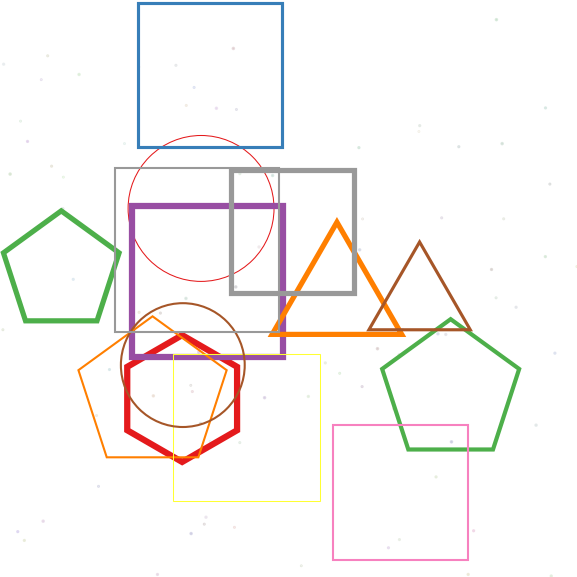[{"shape": "circle", "thickness": 0.5, "radius": 0.63, "center": [0.348, 0.638]}, {"shape": "hexagon", "thickness": 3, "radius": 0.55, "center": [0.315, 0.309]}, {"shape": "square", "thickness": 1.5, "radius": 0.62, "center": [0.364, 0.869]}, {"shape": "pentagon", "thickness": 2.5, "radius": 0.53, "center": [0.106, 0.529]}, {"shape": "pentagon", "thickness": 2, "radius": 0.62, "center": [0.78, 0.322]}, {"shape": "square", "thickness": 3, "radius": 0.66, "center": [0.36, 0.512]}, {"shape": "triangle", "thickness": 2.5, "radius": 0.65, "center": [0.583, 0.485]}, {"shape": "pentagon", "thickness": 1, "radius": 0.67, "center": [0.264, 0.316]}, {"shape": "square", "thickness": 0.5, "radius": 0.64, "center": [0.427, 0.259]}, {"shape": "triangle", "thickness": 1.5, "radius": 0.51, "center": [0.727, 0.479]}, {"shape": "circle", "thickness": 1, "radius": 0.54, "center": [0.317, 0.367]}, {"shape": "square", "thickness": 1, "radius": 0.58, "center": [0.693, 0.146]}, {"shape": "square", "thickness": 1, "radius": 0.71, "center": [0.341, 0.566]}, {"shape": "square", "thickness": 2.5, "radius": 0.53, "center": [0.506, 0.598]}]